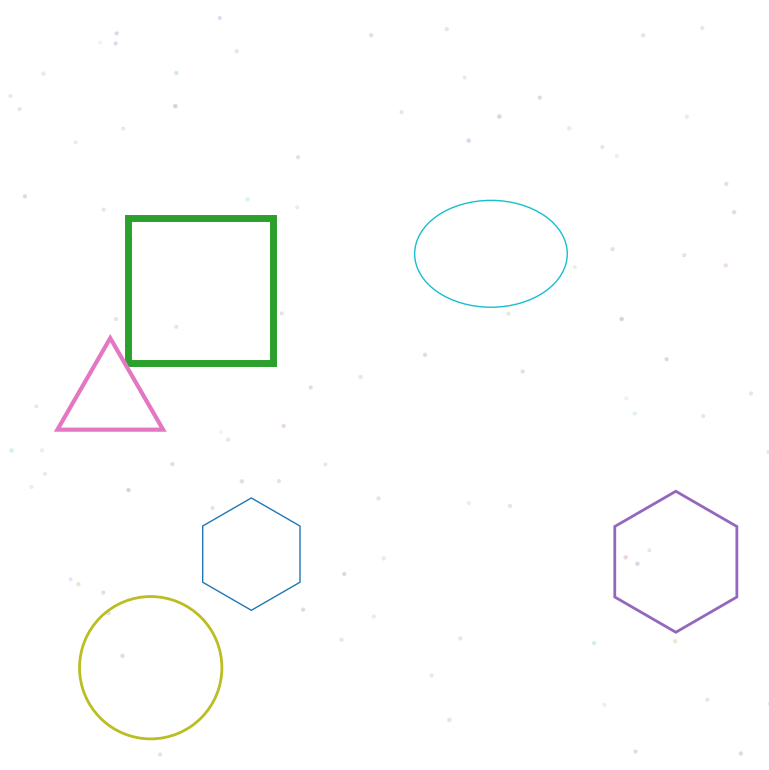[{"shape": "hexagon", "thickness": 0.5, "radius": 0.36, "center": [0.326, 0.28]}, {"shape": "square", "thickness": 2.5, "radius": 0.47, "center": [0.26, 0.622]}, {"shape": "hexagon", "thickness": 1, "radius": 0.46, "center": [0.878, 0.27]}, {"shape": "triangle", "thickness": 1.5, "radius": 0.4, "center": [0.143, 0.482]}, {"shape": "circle", "thickness": 1, "radius": 0.46, "center": [0.196, 0.133]}, {"shape": "oval", "thickness": 0.5, "radius": 0.5, "center": [0.638, 0.67]}]